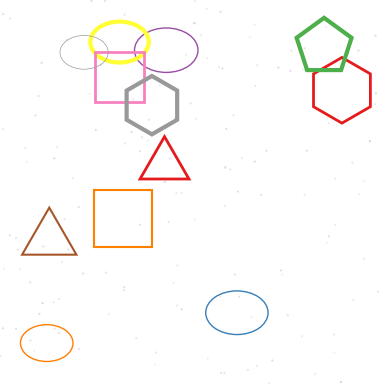[{"shape": "hexagon", "thickness": 2, "radius": 0.43, "center": [0.888, 0.765]}, {"shape": "triangle", "thickness": 2, "radius": 0.37, "center": [0.427, 0.572]}, {"shape": "oval", "thickness": 1, "radius": 0.4, "center": [0.615, 0.188]}, {"shape": "pentagon", "thickness": 3, "radius": 0.38, "center": [0.842, 0.879]}, {"shape": "oval", "thickness": 1, "radius": 0.41, "center": [0.432, 0.87]}, {"shape": "square", "thickness": 1.5, "radius": 0.37, "center": [0.319, 0.432]}, {"shape": "oval", "thickness": 1, "radius": 0.34, "center": [0.121, 0.109]}, {"shape": "oval", "thickness": 3, "radius": 0.38, "center": [0.31, 0.891]}, {"shape": "triangle", "thickness": 1.5, "radius": 0.41, "center": [0.128, 0.379]}, {"shape": "square", "thickness": 2, "radius": 0.32, "center": [0.31, 0.8]}, {"shape": "oval", "thickness": 0.5, "radius": 0.31, "center": [0.218, 0.864]}, {"shape": "hexagon", "thickness": 3, "radius": 0.38, "center": [0.395, 0.727]}]